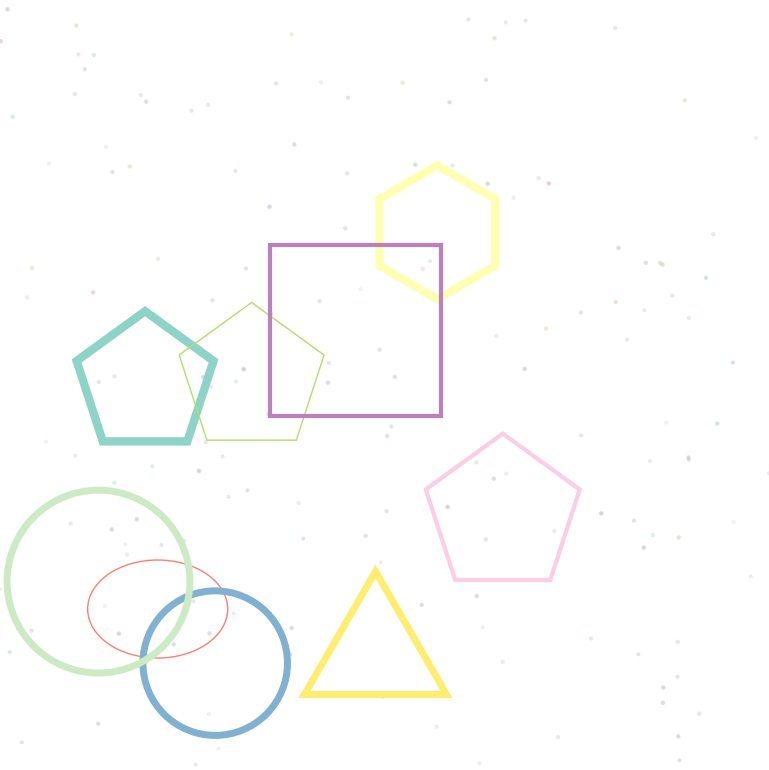[{"shape": "pentagon", "thickness": 3, "radius": 0.47, "center": [0.188, 0.502]}, {"shape": "hexagon", "thickness": 3, "radius": 0.43, "center": [0.568, 0.698]}, {"shape": "oval", "thickness": 0.5, "radius": 0.45, "center": [0.205, 0.209]}, {"shape": "circle", "thickness": 2.5, "radius": 0.47, "center": [0.279, 0.139]}, {"shape": "pentagon", "thickness": 0.5, "radius": 0.49, "center": [0.327, 0.508]}, {"shape": "pentagon", "thickness": 1.5, "radius": 0.53, "center": [0.653, 0.332]}, {"shape": "square", "thickness": 1.5, "radius": 0.56, "center": [0.462, 0.571]}, {"shape": "circle", "thickness": 2.5, "radius": 0.59, "center": [0.128, 0.245]}, {"shape": "triangle", "thickness": 2.5, "radius": 0.53, "center": [0.488, 0.151]}]